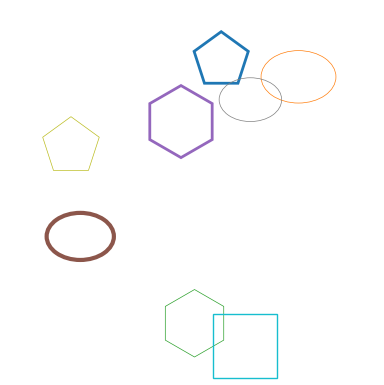[{"shape": "pentagon", "thickness": 2, "radius": 0.37, "center": [0.575, 0.844]}, {"shape": "oval", "thickness": 0.5, "radius": 0.49, "center": [0.775, 0.8]}, {"shape": "hexagon", "thickness": 0.5, "radius": 0.44, "center": [0.505, 0.16]}, {"shape": "hexagon", "thickness": 2, "radius": 0.47, "center": [0.47, 0.684]}, {"shape": "oval", "thickness": 3, "radius": 0.44, "center": [0.208, 0.386]}, {"shape": "oval", "thickness": 0.5, "radius": 0.41, "center": [0.65, 0.741]}, {"shape": "pentagon", "thickness": 0.5, "radius": 0.39, "center": [0.184, 0.62]}, {"shape": "square", "thickness": 1, "radius": 0.42, "center": [0.636, 0.101]}]